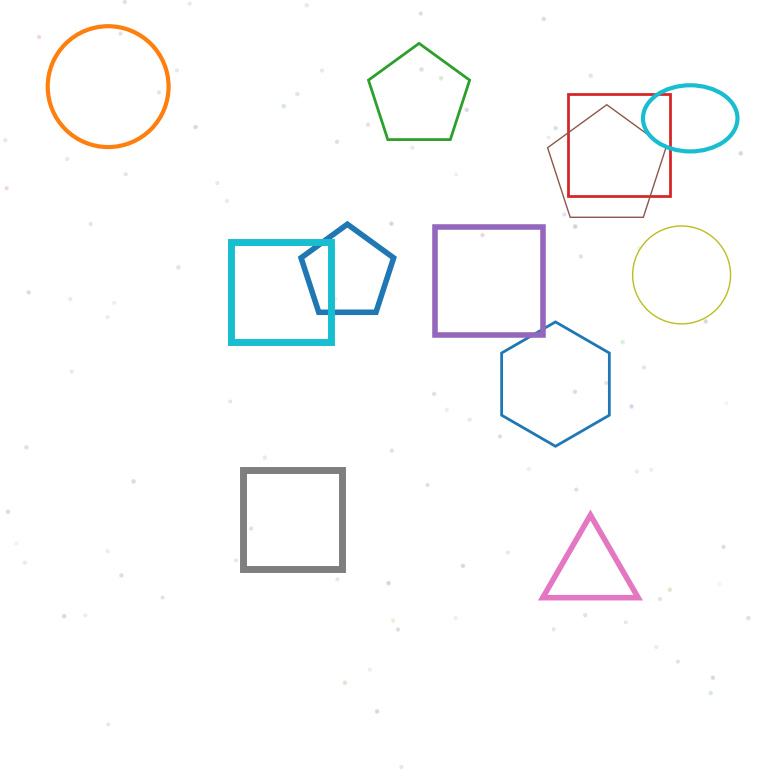[{"shape": "hexagon", "thickness": 1, "radius": 0.4, "center": [0.721, 0.501]}, {"shape": "pentagon", "thickness": 2, "radius": 0.32, "center": [0.451, 0.646]}, {"shape": "circle", "thickness": 1.5, "radius": 0.39, "center": [0.14, 0.887]}, {"shape": "pentagon", "thickness": 1, "radius": 0.35, "center": [0.544, 0.875]}, {"shape": "square", "thickness": 1, "radius": 0.33, "center": [0.804, 0.812]}, {"shape": "square", "thickness": 2, "radius": 0.35, "center": [0.635, 0.635]}, {"shape": "pentagon", "thickness": 0.5, "radius": 0.4, "center": [0.788, 0.783]}, {"shape": "triangle", "thickness": 2, "radius": 0.36, "center": [0.767, 0.26]}, {"shape": "square", "thickness": 2.5, "radius": 0.32, "center": [0.38, 0.325]}, {"shape": "circle", "thickness": 0.5, "radius": 0.32, "center": [0.885, 0.643]}, {"shape": "oval", "thickness": 1.5, "radius": 0.31, "center": [0.896, 0.846]}, {"shape": "square", "thickness": 2.5, "radius": 0.32, "center": [0.365, 0.621]}]